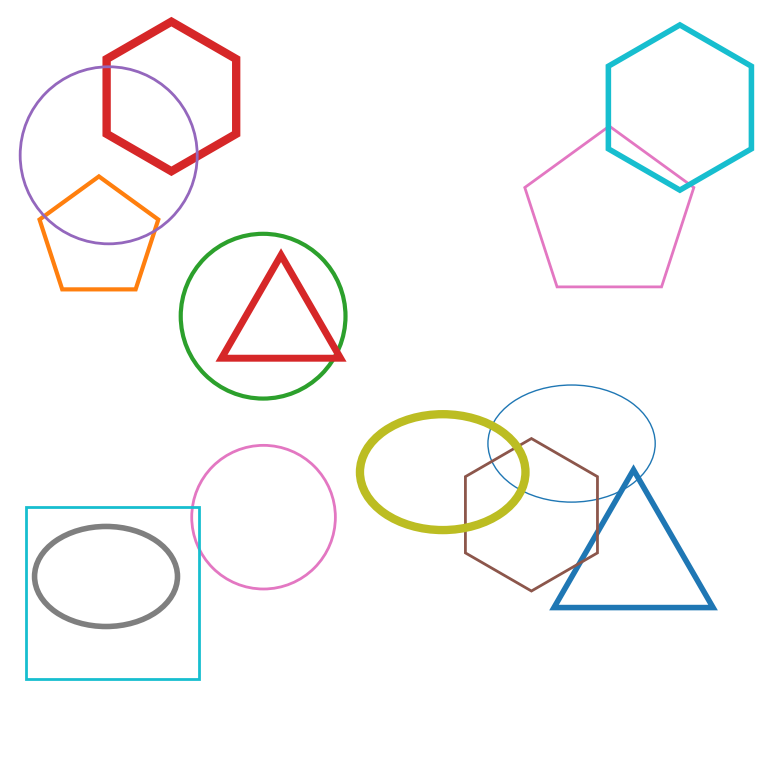[{"shape": "triangle", "thickness": 2, "radius": 0.6, "center": [0.823, 0.271]}, {"shape": "oval", "thickness": 0.5, "radius": 0.54, "center": [0.742, 0.424]}, {"shape": "pentagon", "thickness": 1.5, "radius": 0.41, "center": [0.128, 0.69]}, {"shape": "circle", "thickness": 1.5, "radius": 0.53, "center": [0.342, 0.589]}, {"shape": "triangle", "thickness": 2.5, "radius": 0.45, "center": [0.365, 0.579]}, {"shape": "hexagon", "thickness": 3, "radius": 0.49, "center": [0.223, 0.875]}, {"shape": "circle", "thickness": 1, "radius": 0.57, "center": [0.141, 0.798]}, {"shape": "hexagon", "thickness": 1, "radius": 0.5, "center": [0.69, 0.331]}, {"shape": "circle", "thickness": 1, "radius": 0.47, "center": [0.342, 0.328]}, {"shape": "pentagon", "thickness": 1, "radius": 0.58, "center": [0.791, 0.721]}, {"shape": "oval", "thickness": 2, "radius": 0.46, "center": [0.138, 0.251]}, {"shape": "oval", "thickness": 3, "radius": 0.54, "center": [0.575, 0.387]}, {"shape": "hexagon", "thickness": 2, "radius": 0.54, "center": [0.883, 0.86]}, {"shape": "square", "thickness": 1, "radius": 0.56, "center": [0.146, 0.23]}]